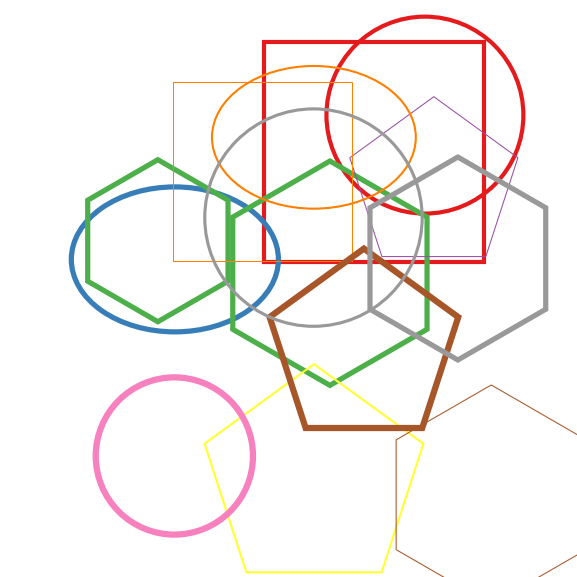[{"shape": "circle", "thickness": 2, "radius": 0.85, "center": [0.736, 0.8]}, {"shape": "square", "thickness": 2, "radius": 0.95, "center": [0.648, 0.736]}, {"shape": "oval", "thickness": 2.5, "radius": 0.9, "center": [0.303, 0.55]}, {"shape": "hexagon", "thickness": 2.5, "radius": 0.97, "center": [0.571, 0.526]}, {"shape": "hexagon", "thickness": 2.5, "radius": 0.7, "center": [0.273, 0.582]}, {"shape": "pentagon", "thickness": 0.5, "radius": 0.77, "center": [0.751, 0.679]}, {"shape": "oval", "thickness": 1, "radius": 0.88, "center": [0.544, 0.761]}, {"shape": "square", "thickness": 0.5, "radius": 0.77, "center": [0.455, 0.702]}, {"shape": "pentagon", "thickness": 1, "radius": 1.0, "center": [0.544, 0.169]}, {"shape": "hexagon", "thickness": 0.5, "radius": 0.95, "center": [0.851, 0.142]}, {"shape": "pentagon", "thickness": 3, "radius": 0.86, "center": [0.63, 0.397]}, {"shape": "circle", "thickness": 3, "radius": 0.68, "center": [0.302, 0.21]}, {"shape": "hexagon", "thickness": 2.5, "radius": 0.88, "center": [0.793, 0.551]}, {"shape": "circle", "thickness": 1.5, "radius": 0.94, "center": [0.543, 0.622]}]